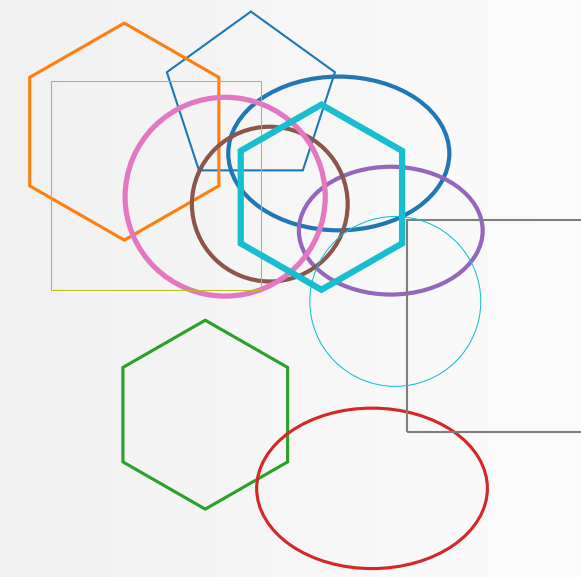[{"shape": "pentagon", "thickness": 1, "radius": 0.76, "center": [0.432, 0.827]}, {"shape": "oval", "thickness": 2, "radius": 0.95, "center": [0.583, 0.733]}, {"shape": "hexagon", "thickness": 1.5, "radius": 0.94, "center": [0.214, 0.771]}, {"shape": "hexagon", "thickness": 1.5, "radius": 0.82, "center": [0.353, 0.281]}, {"shape": "oval", "thickness": 1.5, "radius": 0.99, "center": [0.64, 0.153]}, {"shape": "oval", "thickness": 2, "radius": 0.79, "center": [0.672, 0.6]}, {"shape": "circle", "thickness": 2, "radius": 0.67, "center": [0.464, 0.646]}, {"shape": "circle", "thickness": 2.5, "radius": 0.86, "center": [0.387, 0.659]}, {"shape": "square", "thickness": 1, "radius": 0.92, "center": [0.885, 0.435]}, {"shape": "square", "thickness": 0.5, "radius": 0.9, "center": [0.268, 0.678]}, {"shape": "circle", "thickness": 0.5, "radius": 0.74, "center": [0.68, 0.477]}, {"shape": "hexagon", "thickness": 3, "radius": 0.8, "center": [0.553, 0.658]}]